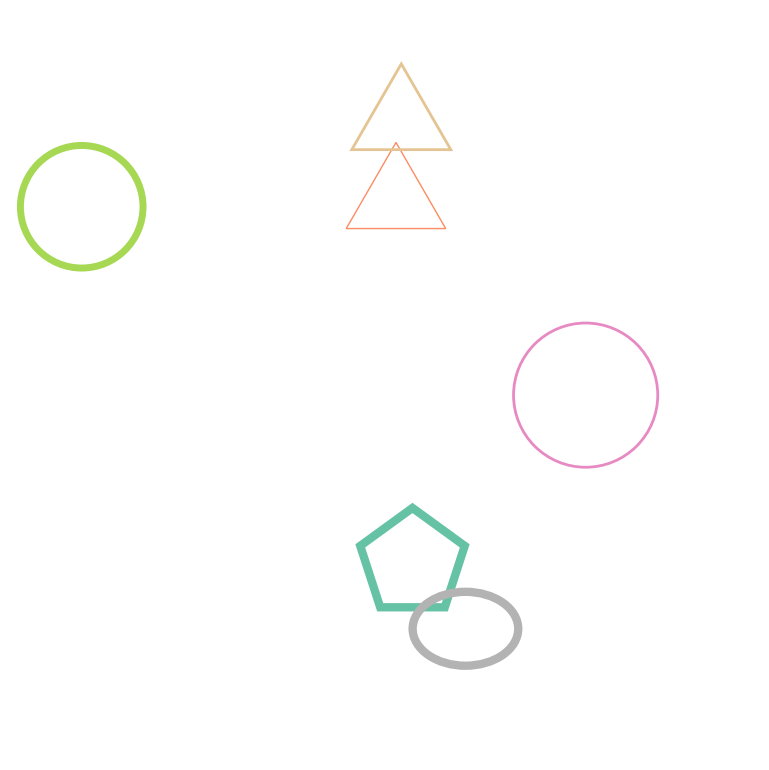[{"shape": "pentagon", "thickness": 3, "radius": 0.36, "center": [0.536, 0.269]}, {"shape": "triangle", "thickness": 0.5, "radius": 0.37, "center": [0.514, 0.74]}, {"shape": "circle", "thickness": 1, "radius": 0.47, "center": [0.761, 0.487]}, {"shape": "circle", "thickness": 2.5, "radius": 0.4, "center": [0.106, 0.732]}, {"shape": "triangle", "thickness": 1, "radius": 0.37, "center": [0.521, 0.843]}, {"shape": "oval", "thickness": 3, "radius": 0.34, "center": [0.604, 0.183]}]